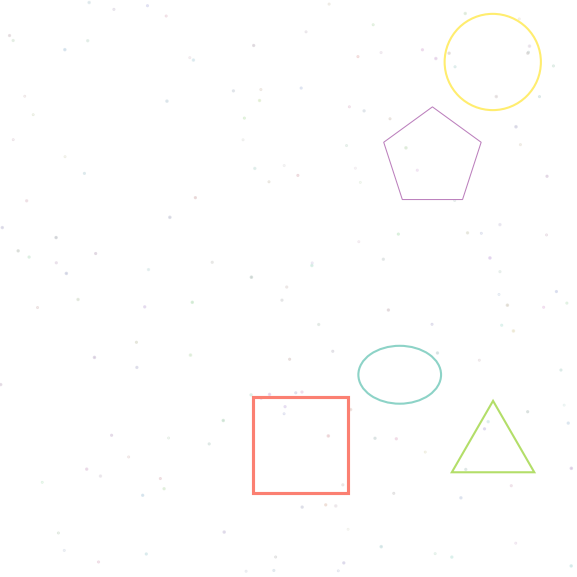[{"shape": "oval", "thickness": 1, "radius": 0.36, "center": [0.692, 0.35]}, {"shape": "square", "thickness": 1.5, "radius": 0.41, "center": [0.52, 0.229]}, {"shape": "triangle", "thickness": 1, "radius": 0.41, "center": [0.854, 0.223]}, {"shape": "pentagon", "thickness": 0.5, "radius": 0.44, "center": [0.749, 0.725]}, {"shape": "circle", "thickness": 1, "radius": 0.42, "center": [0.853, 0.892]}]